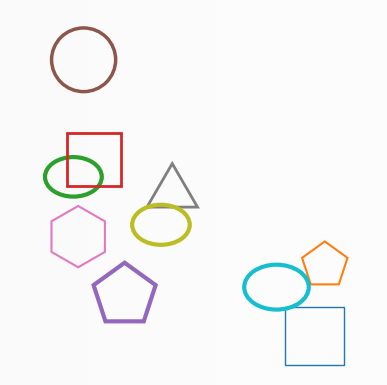[{"shape": "square", "thickness": 1, "radius": 0.38, "center": [0.812, 0.127]}, {"shape": "pentagon", "thickness": 1.5, "radius": 0.31, "center": [0.838, 0.311]}, {"shape": "oval", "thickness": 3, "radius": 0.37, "center": [0.189, 0.541]}, {"shape": "square", "thickness": 2, "radius": 0.34, "center": [0.243, 0.586]}, {"shape": "pentagon", "thickness": 3, "radius": 0.42, "center": [0.322, 0.233]}, {"shape": "circle", "thickness": 2.5, "radius": 0.41, "center": [0.216, 0.845]}, {"shape": "hexagon", "thickness": 1.5, "radius": 0.4, "center": [0.202, 0.385]}, {"shape": "triangle", "thickness": 2, "radius": 0.38, "center": [0.444, 0.5]}, {"shape": "oval", "thickness": 3, "radius": 0.37, "center": [0.415, 0.416]}, {"shape": "oval", "thickness": 3, "radius": 0.42, "center": [0.714, 0.254]}]